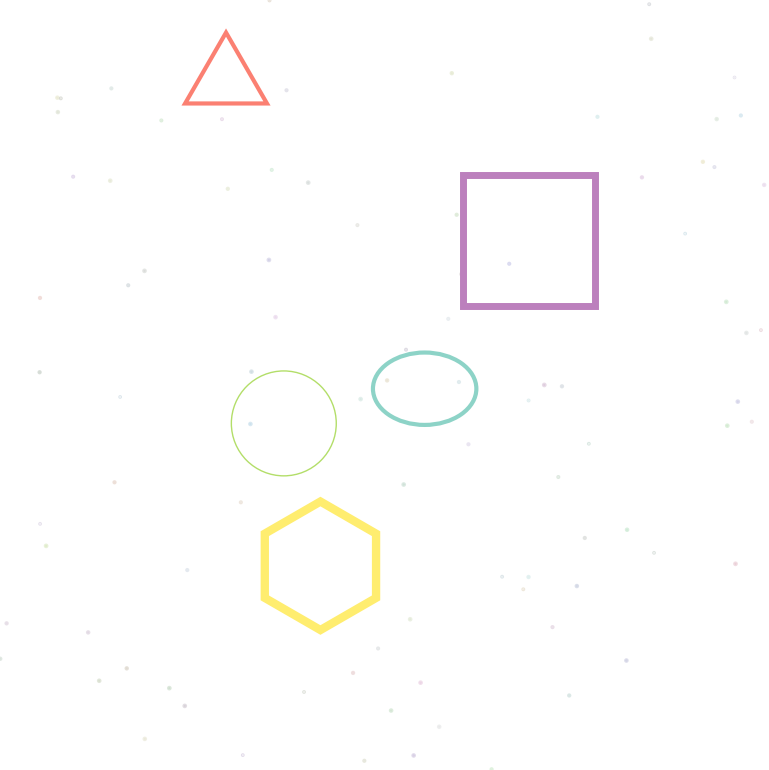[{"shape": "oval", "thickness": 1.5, "radius": 0.34, "center": [0.552, 0.495]}, {"shape": "triangle", "thickness": 1.5, "radius": 0.31, "center": [0.294, 0.896]}, {"shape": "circle", "thickness": 0.5, "radius": 0.34, "center": [0.369, 0.45]}, {"shape": "square", "thickness": 2.5, "radius": 0.43, "center": [0.687, 0.688]}, {"shape": "hexagon", "thickness": 3, "radius": 0.42, "center": [0.416, 0.265]}]